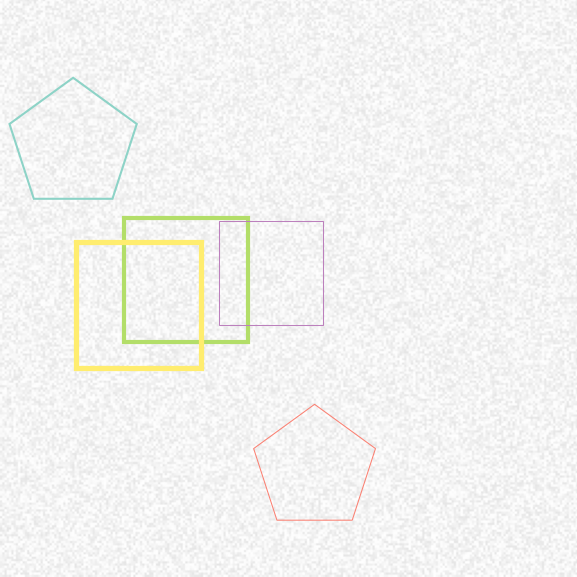[{"shape": "pentagon", "thickness": 1, "radius": 0.58, "center": [0.127, 0.749]}, {"shape": "pentagon", "thickness": 0.5, "radius": 0.55, "center": [0.545, 0.188]}, {"shape": "square", "thickness": 2, "radius": 0.54, "center": [0.322, 0.515]}, {"shape": "square", "thickness": 0.5, "radius": 0.45, "center": [0.469, 0.526]}, {"shape": "square", "thickness": 2.5, "radius": 0.54, "center": [0.24, 0.471]}]